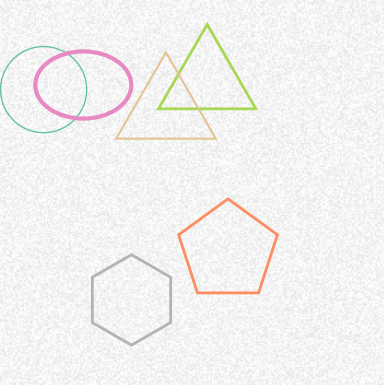[{"shape": "circle", "thickness": 1, "radius": 0.56, "center": [0.113, 0.767]}, {"shape": "pentagon", "thickness": 2, "radius": 0.67, "center": [0.592, 0.348]}, {"shape": "oval", "thickness": 3, "radius": 0.62, "center": [0.216, 0.779]}, {"shape": "triangle", "thickness": 2, "radius": 0.73, "center": [0.538, 0.79]}, {"shape": "triangle", "thickness": 1.5, "radius": 0.75, "center": [0.431, 0.715]}, {"shape": "hexagon", "thickness": 2, "radius": 0.59, "center": [0.342, 0.221]}]